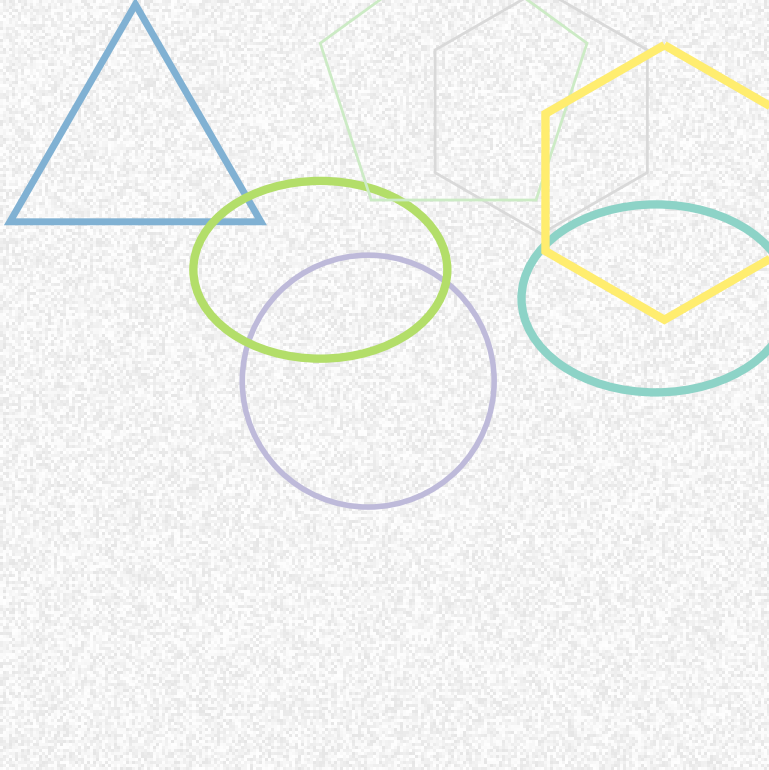[{"shape": "oval", "thickness": 3, "radius": 0.87, "center": [0.852, 0.612]}, {"shape": "circle", "thickness": 2, "radius": 0.82, "center": [0.478, 0.505]}, {"shape": "triangle", "thickness": 2.5, "radius": 0.94, "center": [0.176, 0.806]}, {"shape": "oval", "thickness": 3, "radius": 0.82, "center": [0.416, 0.65]}, {"shape": "hexagon", "thickness": 1, "radius": 0.8, "center": [0.703, 0.855]}, {"shape": "pentagon", "thickness": 1, "radius": 0.91, "center": [0.589, 0.888]}, {"shape": "hexagon", "thickness": 3, "radius": 0.89, "center": [0.863, 0.763]}]